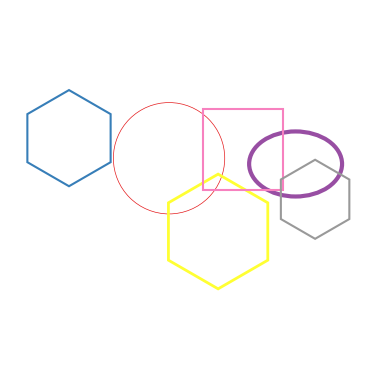[{"shape": "circle", "thickness": 0.5, "radius": 0.72, "center": [0.439, 0.589]}, {"shape": "hexagon", "thickness": 1.5, "radius": 0.62, "center": [0.179, 0.641]}, {"shape": "oval", "thickness": 3, "radius": 0.6, "center": [0.768, 0.574]}, {"shape": "hexagon", "thickness": 2, "radius": 0.75, "center": [0.567, 0.399]}, {"shape": "square", "thickness": 1.5, "radius": 0.52, "center": [0.631, 0.612]}, {"shape": "hexagon", "thickness": 1.5, "radius": 0.51, "center": [0.818, 0.482]}]